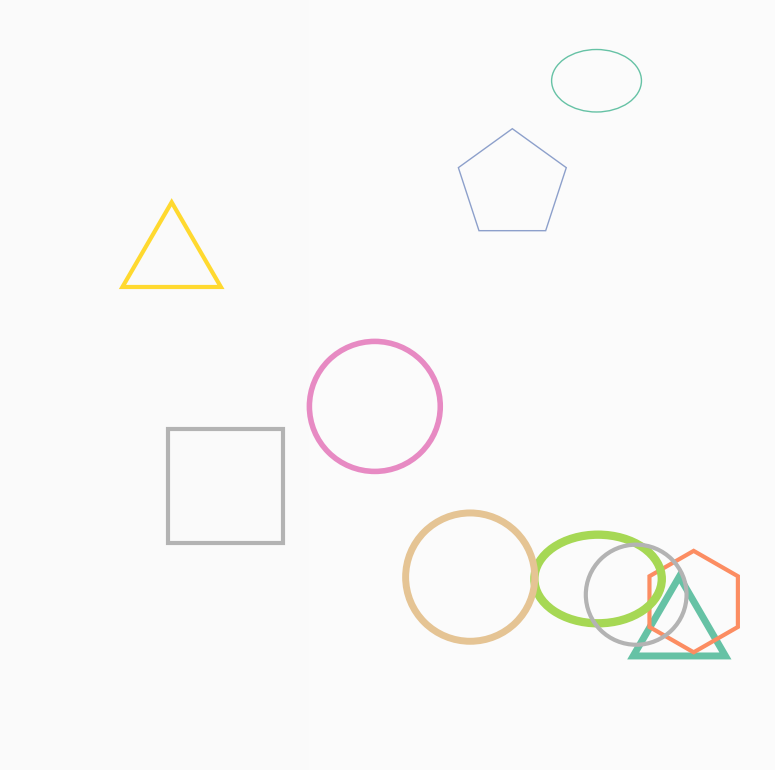[{"shape": "oval", "thickness": 0.5, "radius": 0.29, "center": [0.77, 0.895]}, {"shape": "triangle", "thickness": 2.5, "radius": 0.34, "center": [0.877, 0.182]}, {"shape": "hexagon", "thickness": 1.5, "radius": 0.33, "center": [0.895, 0.219]}, {"shape": "pentagon", "thickness": 0.5, "radius": 0.37, "center": [0.661, 0.76]}, {"shape": "circle", "thickness": 2, "radius": 0.42, "center": [0.484, 0.472]}, {"shape": "oval", "thickness": 3, "radius": 0.41, "center": [0.772, 0.248]}, {"shape": "triangle", "thickness": 1.5, "radius": 0.37, "center": [0.222, 0.664]}, {"shape": "circle", "thickness": 2.5, "radius": 0.42, "center": [0.607, 0.251]}, {"shape": "circle", "thickness": 1.5, "radius": 0.32, "center": [0.821, 0.228]}, {"shape": "square", "thickness": 1.5, "radius": 0.37, "center": [0.291, 0.369]}]